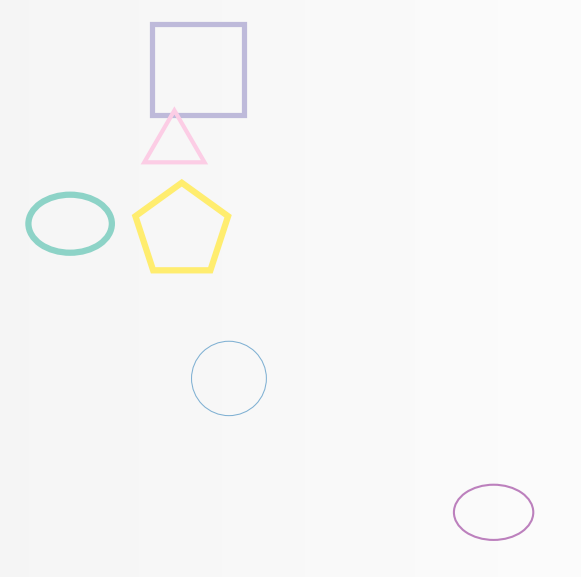[{"shape": "oval", "thickness": 3, "radius": 0.36, "center": [0.121, 0.612]}, {"shape": "square", "thickness": 2.5, "radius": 0.4, "center": [0.341, 0.879]}, {"shape": "circle", "thickness": 0.5, "radius": 0.32, "center": [0.394, 0.344]}, {"shape": "triangle", "thickness": 2, "radius": 0.3, "center": [0.3, 0.748]}, {"shape": "oval", "thickness": 1, "radius": 0.34, "center": [0.849, 0.112]}, {"shape": "pentagon", "thickness": 3, "radius": 0.42, "center": [0.313, 0.599]}]